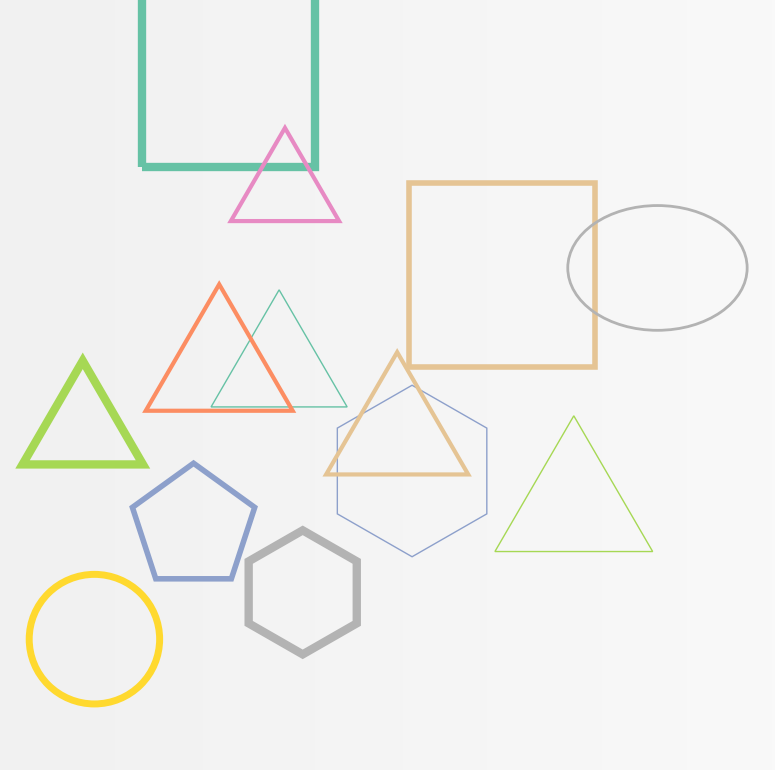[{"shape": "triangle", "thickness": 0.5, "radius": 0.51, "center": [0.36, 0.522]}, {"shape": "square", "thickness": 3, "radius": 0.56, "center": [0.295, 0.894]}, {"shape": "triangle", "thickness": 1.5, "radius": 0.55, "center": [0.283, 0.521]}, {"shape": "hexagon", "thickness": 0.5, "radius": 0.56, "center": [0.532, 0.388]}, {"shape": "pentagon", "thickness": 2, "radius": 0.41, "center": [0.25, 0.315]}, {"shape": "triangle", "thickness": 1.5, "radius": 0.4, "center": [0.368, 0.753]}, {"shape": "triangle", "thickness": 0.5, "radius": 0.59, "center": [0.74, 0.342]}, {"shape": "triangle", "thickness": 3, "radius": 0.45, "center": [0.107, 0.442]}, {"shape": "circle", "thickness": 2.5, "radius": 0.42, "center": [0.122, 0.17]}, {"shape": "triangle", "thickness": 1.5, "radius": 0.53, "center": [0.512, 0.437]}, {"shape": "square", "thickness": 2, "radius": 0.6, "center": [0.648, 0.643]}, {"shape": "hexagon", "thickness": 3, "radius": 0.4, "center": [0.391, 0.231]}, {"shape": "oval", "thickness": 1, "radius": 0.58, "center": [0.848, 0.652]}]